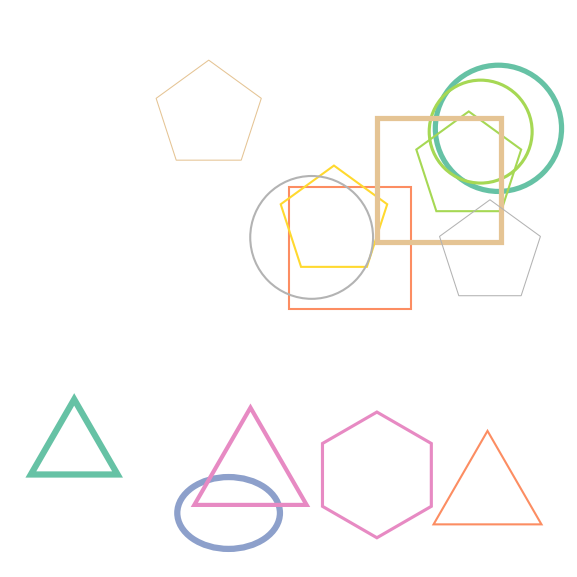[{"shape": "triangle", "thickness": 3, "radius": 0.43, "center": [0.128, 0.221]}, {"shape": "circle", "thickness": 2.5, "radius": 0.55, "center": [0.863, 0.777]}, {"shape": "triangle", "thickness": 1, "radius": 0.54, "center": [0.844, 0.145]}, {"shape": "square", "thickness": 1, "radius": 0.53, "center": [0.606, 0.57]}, {"shape": "oval", "thickness": 3, "radius": 0.44, "center": [0.396, 0.111]}, {"shape": "triangle", "thickness": 2, "radius": 0.56, "center": [0.434, 0.181]}, {"shape": "hexagon", "thickness": 1.5, "radius": 0.54, "center": [0.653, 0.177]}, {"shape": "circle", "thickness": 1.5, "radius": 0.45, "center": [0.832, 0.771]}, {"shape": "pentagon", "thickness": 1, "radius": 0.48, "center": [0.812, 0.711]}, {"shape": "pentagon", "thickness": 1, "radius": 0.48, "center": [0.578, 0.615]}, {"shape": "square", "thickness": 2.5, "radius": 0.54, "center": [0.76, 0.688]}, {"shape": "pentagon", "thickness": 0.5, "radius": 0.48, "center": [0.361, 0.799]}, {"shape": "pentagon", "thickness": 0.5, "radius": 0.46, "center": [0.848, 0.561]}, {"shape": "circle", "thickness": 1, "radius": 0.53, "center": [0.54, 0.588]}]